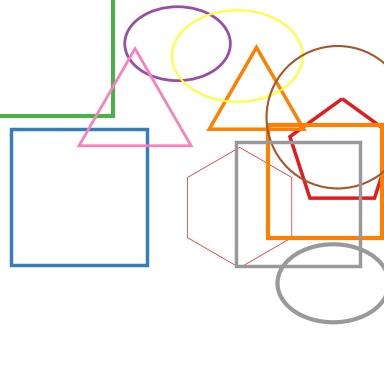[{"shape": "pentagon", "thickness": 2.5, "radius": 0.71, "center": [0.889, 0.601]}, {"shape": "hexagon", "thickness": 0.5, "radius": 0.78, "center": [0.623, 0.461]}, {"shape": "square", "thickness": 2.5, "radius": 0.88, "center": [0.206, 0.489]}, {"shape": "square", "thickness": 3, "radius": 0.96, "center": [0.101, 0.891]}, {"shape": "oval", "thickness": 2, "radius": 0.69, "center": [0.461, 0.887]}, {"shape": "triangle", "thickness": 2.5, "radius": 0.71, "center": [0.666, 0.735]}, {"shape": "square", "thickness": 3, "radius": 0.74, "center": [0.844, 0.529]}, {"shape": "oval", "thickness": 1.5, "radius": 0.85, "center": [0.616, 0.855]}, {"shape": "circle", "thickness": 1.5, "radius": 0.93, "center": [0.877, 0.696]}, {"shape": "triangle", "thickness": 2, "radius": 0.84, "center": [0.351, 0.706]}, {"shape": "oval", "thickness": 3, "radius": 0.72, "center": [0.865, 0.264]}, {"shape": "square", "thickness": 2.5, "radius": 0.81, "center": [0.775, 0.471]}]